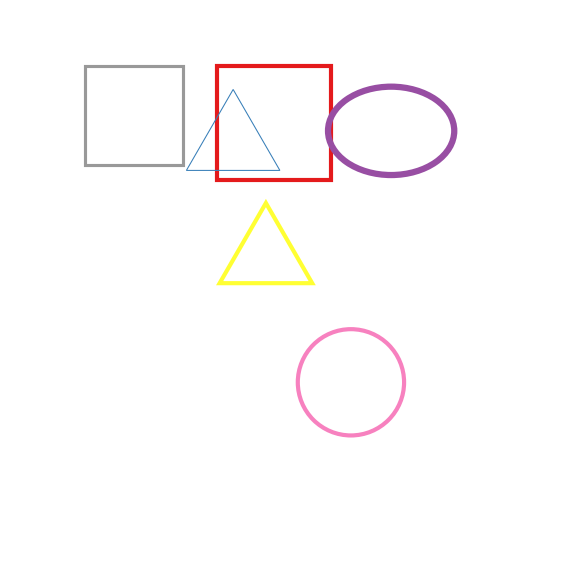[{"shape": "square", "thickness": 2, "radius": 0.49, "center": [0.475, 0.786]}, {"shape": "triangle", "thickness": 0.5, "radius": 0.47, "center": [0.404, 0.751]}, {"shape": "oval", "thickness": 3, "radius": 0.55, "center": [0.677, 0.773]}, {"shape": "triangle", "thickness": 2, "radius": 0.46, "center": [0.46, 0.555]}, {"shape": "circle", "thickness": 2, "radius": 0.46, "center": [0.608, 0.337]}, {"shape": "square", "thickness": 1.5, "radius": 0.43, "center": [0.232, 0.799]}]